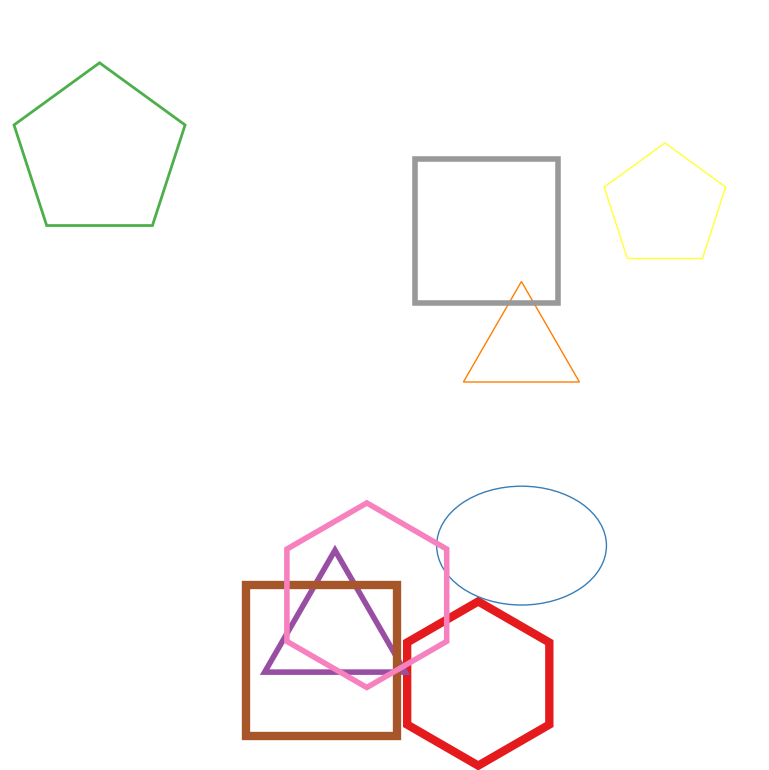[{"shape": "hexagon", "thickness": 3, "radius": 0.53, "center": [0.621, 0.112]}, {"shape": "oval", "thickness": 0.5, "radius": 0.55, "center": [0.677, 0.291]}, {"shape": "pentagon", "thickness": 1, "radius": 0.58, "center": [0.129, 0.802]}, {"shape": "triangle", "thickness": 2, "radius": 0.53, "center": [0.435, 0.18]}, {"shape": "triangle", "thickness": 0.5, "radius": 0.43, "center": [0.677, 0.547]}, {"shape": "pentagon", "thickness": 0.5, "radius": 0.41, "center": [0.864, 0.731]}, {"shape": "square", "thickness": 3, "radius": 0.49, "center": [0.418, 0.142]}, {"shape": "hexagon", "thickness": 2, "radius": 0.6, "center": [0.476, 0.227]}, {"shape": "square", "thickness": 2, "radius": 0.47, "center": [0.631, 0.7]}]